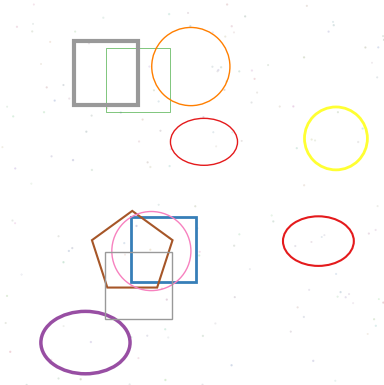[{"shape": "oval", "thickness": 1.5, "radius": 0.46, "center": [0.827, 0.374]}, {"shape": "oval", "thickness": 1, "radius": 0.44, "center": [0.53, 0.632]}, {"shape": "square", "thickness": 2, "radius": 0.42, "center": [0.424, 0.352]}, {"shape": "square", "thickness": 0.5, "radius": 0.42, "center": [0.359, 0.792]}, {"shape": "oval", "thickness": 2.5, "radius": 0.58, "center": [0.222, 0.11]}, {"shape": "circle", "thickness": 1, "radius": 0.51, "center": [0.496, 0.827]}, {"shape": "circle", "thickness": 2, "radius": 0.41, "center": [0.873, 0.64]}, {"shape": "pentagon", "thickness": 1.5, "radius": 0.55, "center": [0.343, 0.342]}, {"shape": "circle", "thickness": 1, "radius": 0.51, "center": [0.393, 0.348]}, {"shape": "square", "thickness": 1, "radius": 0.43, "center": [0.361, 0.26]}, {"shape": "square", "thickness": 3, "radius": 0.42, "center": [0.275, 0.81]}]